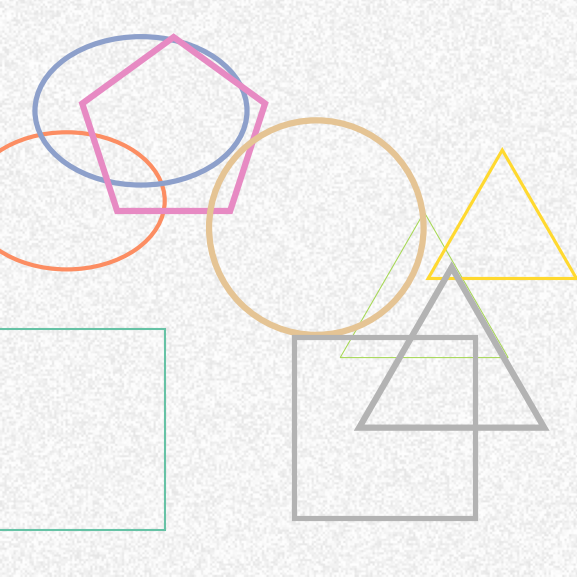[{"shape": "square", "thickness": 1, "radius": 0.87, "center": [0.112, 0.256]}, {"shape": "oval", "thickness": 2, "radius": 0.85, "center": [0.116, 0.651]}, {"shape": "oval", "thickness": 2.5, "radius": 0.92, "center": [0.244, 0.807]}, {"shape": "pentagon", "thickness": 3, "radius": 0.83, "center": [0.301, 0.768]}, {"shape": "triangle", "thickness": 0.5, "radius": 0.84, "center": [0.735, 0.464]}, {"shape": "triangle", "thickness": 1.5, "radius": 0.74, "center": [0.87, 0.591]}, {"shape": "circle", "thickness": 3, "radius": 0.93, "center": [0.548, 0.605]}, {"shape": "triangle", "thickness": 3, "radius": 0.93, "center": [0.782, 0.351]}, {"shape": "square", "thickness": 2.5, "radius": 0.78, "center": [0.666, 0.259]}]